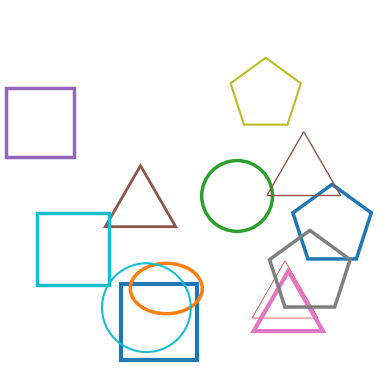[{"shape": "square", "thickness": 3, "radius": 0.49, "center": [0.412, 0.163]}, {"shape": "pentagon", "thickness": 2.5, "radius": 0.54, "center": [0.863, 0.414]}, {"shape": "oval", "thickness": 2.5, "radius": 0.47, "center": [0.432, 0.251]}, {"shape": "circle", "thickness": 2.5, "radius": 0.46, "center": [0.616, 0.491]}, {"shape": "triangle", "thickness": 0.5, "radius": 0.5, "center": [0.74, 0.223]}, {"shape": "square", "thickness": 2.5, "radius": 0.44, "center": [0.104, 0.682]}, {"shape": "triangle", "thickness": 2, "radius": 0.53, "center": [0.365, 0.464]}, {"shape": "triangle", "thickness": 1, "radius": 0.55, "center": [0.789, 0.547]}, {"shape": "triangle", "thickness": 3, "radius": 0.52, "center": [0.749, 0.192]}, {"shape": "pentagon", "thickness": 2.5, "radius": 0.55, "center": [0.805, 0.292]}, {"shape": "pentagon", "thickness": 1.5, "radius": 0.48, "center": [0.69, 0.754]}, {"shape": "circle", "thickness": 1.5, "radius": 0.58, "center": [0.38, 0.201]}, {"shape": "square", "thickness": 2.5, "radius": 0.47, "center": [0.189, 0.352]}]